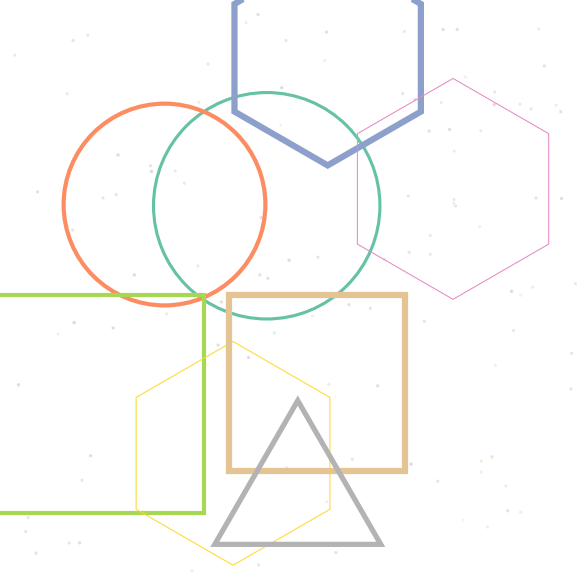[{"shape": "circle", "thickness": 1.5, "radius": 0.98, "center": [0.462, 0.643]}, {"shape": "circle", "thickness": 2, "radius": 0.87, "center": [0.285, 0.645]}, {"shape": "hexagon", "thickness": 3, "radius": 0.93, "center": [0.567, 0.899]}, {"shape": "hexagon", "thickness": 0.5, "radius": 0.96, "center": [0.784, 0.672]}, {"shape": "square", "thickness": 2, "radius": 0.94, "center": [0.164, 0.299]}, {"shape": "hexagon", "thickness": 0.5, "radius": 0.97, "center": [0.404, 0.214]}, {"shape": "square", "thickness": 3, "radius": 0.76, "center": [0.549, 0.337]}, {"shape": "triangle", "thickness": 2.5, "radius": 0.83, "center": [0.516, 0.139]}]